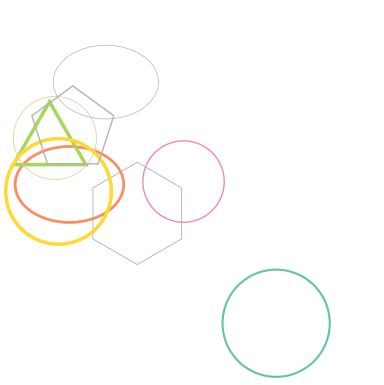[{"shape": "circle", "thickness": 1.5, "radius": 0.7, "center": [0.717, 0.16]}, {"shape": "oval", "thickness": 2, "radius": 0.7, "center": [0.18, 0.521]}, {"shape": "hexagon", "thickness": 0.5, "radius": 0.66, "center": [0.356, 0.446]}, {"shape": "circle", "thickness": 1, "radius": 0.53, "center": [0.477, 0.528]}, {"shape": "triangle", "thickness": 2.5, "radius": 0.54, "center": [0.129, 0.627]}, {"shape": "circle", "thickness": 2.5, "radius": 0.69, "center": [0.152, 0.503]}, {"shape": "circle", "thickness": 0.5, "radius": 0.54, "center": [0.143, 0.642]}, {"shape": "pentagon", "thickness": 1, "radius": 0.56, "center": [0.189, 0.665]}, {"shape": "oval", "thickness": 0.5, "radius": 0.68, "center": [0.275, 0.787]}]